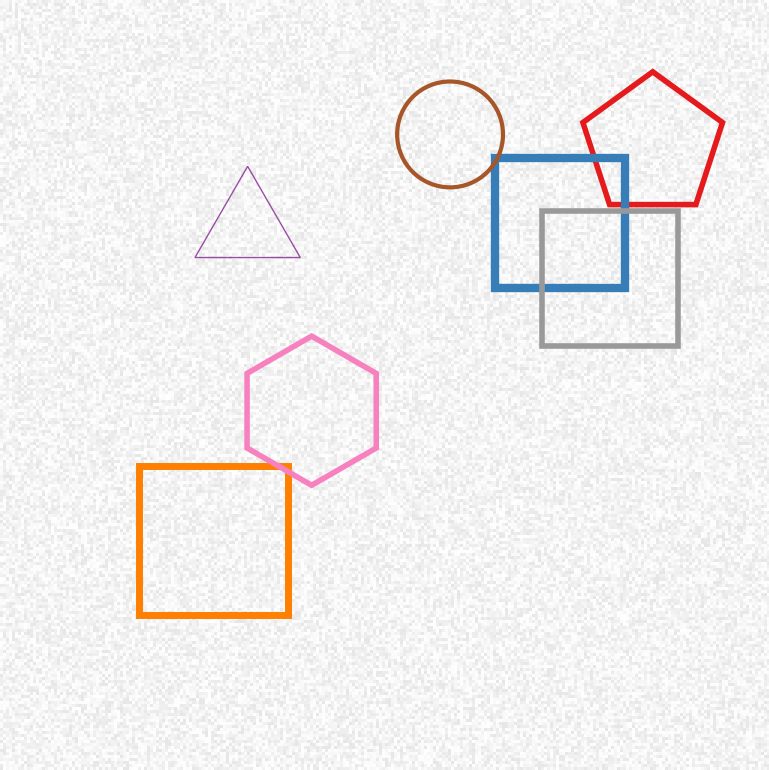[{"shape": "pentagon", "thickness": 2, "radius": 0.48, "center": [0.848, 0.811]}, {"shape": "square", "thickness": 3, "radius": 0.42, "center": [0.728, 0.71]}, {"shape": "triangle", "thickness": 0.5, "radius": 0.39, "center": [0.322, 0.705]}, {"shape": "square", "thickness": 2.5, "radius": 0.48, "center": [0.277, 0.298]}, {"shape": "circle", "thickness": 1.5, "radius": 0.34, "center": [0.585, 0.825]}, {"shape": "hexagon", "thickness": 2, "radius": 0.48, "center": [0.405, 0.467]}, {"shape": "square", "thickness": 2, "radius": 0.44, "center": [0.792, 0.638]}]